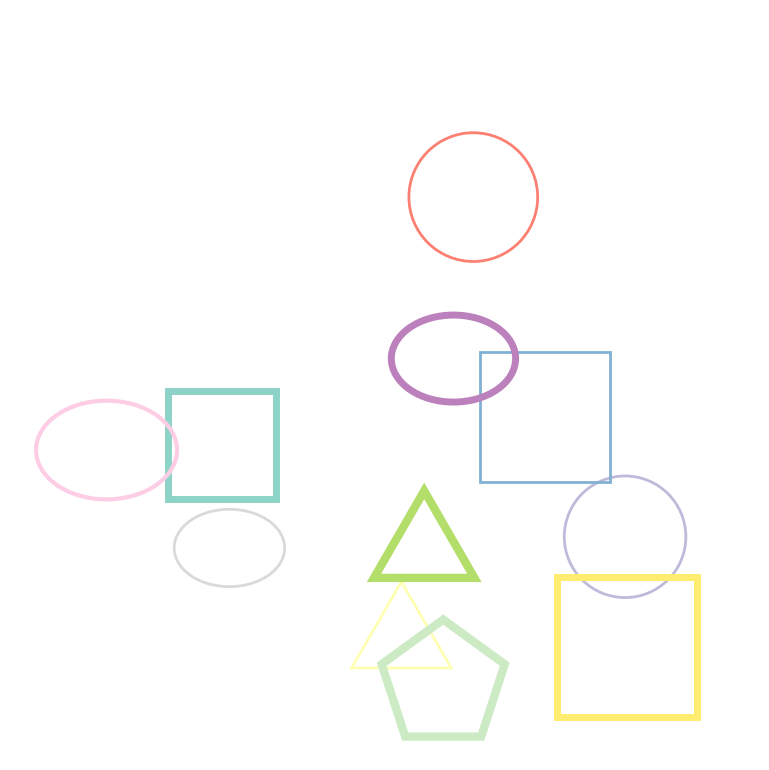[{"shape": "square", "thickness": 2.5, "radius": 0.35, "center": [0.289, 0.422]}, {"shape": "triangle", "thickness": 1, "radius": 0.37, "center": [0.521, 0.17]}, {"shape": "circle", "thickness": 1, "radius": 0.39, "center": [0.812, 0.303]}, {"shape": "circle", "thickness": 1, "radius": 0.42, "center": [0.615, 0.744]}, {"shape": "square", "thickness": 1, "radius": 0.42, "center": [0.708, 0.458]}, {"shape": "triangle", "thickness": 3, "radius": 0.38, "center": [0.551, 0.287]}, {"shape": "oval", "thickness": 1.5, "radius": 0.46, "center": [0.138, 0.416]}, {"shape": "oval", "thickness": 1, "radius": 0.36, "center": [0.298, 0.288]}, {"shape": "oval", "thickness": 2.5, "radius": 0.4, "center": [0.589, 0.534]}, {"shape": "pentagon", "thickness": 3, "radius": 0.42, "center": [0.576, 0.111]}, {"shape": "square", "thickness": 2.5, "radius": 0.46, "center": [0.814, 0.16]}]